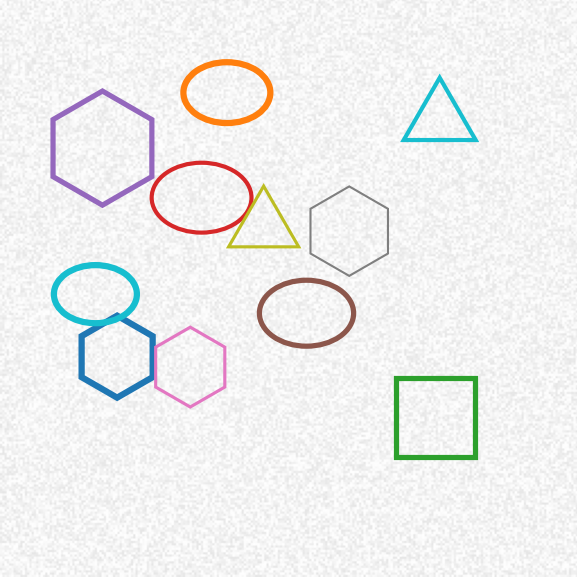[{"shape": "hexagon", "thickness": 3, "radius": 0.36, "center": [0.203, 0.382]}, {"shape": "oval", "thickness": 3, "radius": 0.38, "center": [0.393, 0.839]}, {"shape": "square", "thickness": 2.5, "radius": 0.34, "center": [0.755, 0.276]}, {"shape": "oval", "thickness": 2, "radius": 0.43, "center": [0.349, 0.657]}, {"shape": "hexagon", "thickness": 2.5, "radius": 0.49, "center": [0.177, 0.743]}, {"shape": "oval", "thickness": 2.5, "radius": 0.41, "center": [0.531, 0.457]}, {"shape": "hexagon", "thickness": 1.5, "radius": 0.35, "center": [0.329, 0.363]}, {"shape": "hexagon", "thickness": 1, "radius": 0.39, "center": [0.605, 0.599]}, {"shape": "triangle", "thickness": 1.5, "radius": 0.35, "center": [0.457, 0.607]}, {"shape": "triangle", "thickness": 2, "radius": 0.36, "center": [0.761, 0.793]}, {"shape": "oval", "thickness": 3, "radius": 0.36, "center": [0.165, 0.49]}]